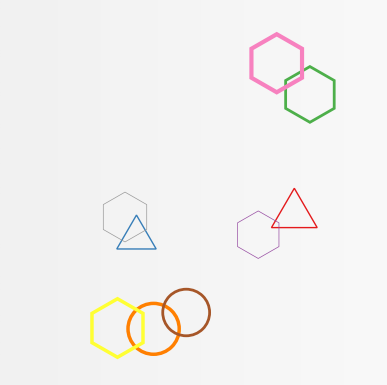[{"shape": "triangle", "thickness": 1, "radius": 0.34, "center": [0.76, 0.443]}, {"shape": "triangle", "thickness": 1, "radius": 0.29, "center": [0.352, 0.383]}, {"shape": "hexagon", "thickness": 2, "radius": 0.36, "center": [0.8, 0.755]}, {"shape": "hexagon", "thickness": 0.5, "radius": 0.31, "center": [0.666, 0.39]}, {"shape": "circle", "thickness": 2.5, "radius": 0.33, "center": [0.396, 0.146]}, {"shape": "hexagon", "thickness": 2.5, "radius": 0.38, "center": [0.303, 0.148]}, {"shape": "circle", "thickness": 2, "radius": 0.3, "center": [0.48, 0.188]}, {"shape": "hexagon", "thickness": 3, "radius": 0.38, "center": [0.714, 0.836]}, {"shape": "hexagon", "thickness": 0.5, "radius": 0.32, "center": [0.323, 0.436]}]